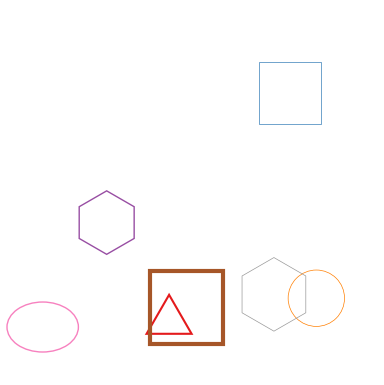[{"shape": "triangle", "thickness": 1.5, "radius": 0.34, "center": [0.439, 0.167]}, {"shape": "square", "thickness": 0.5, "radius": 0.4, "center": [0.753, 0.759]}, {"shape": "hexagon", "thickness": 1, "radius": 0.41, "center": [0.277, 0.422]}, {"shape": "circle", "thickness": 0.5, "radius": 0.37, "center": [0.822, 0.225]}, {"shape": "square", "thickness": 3, "radius": 0.47, "center": [0.484, 0.201]}, {"shape": "oval", "thickness": 1, "radius": 0.46, "center": [0.111, 0.151]}, {"shape": "hexagon", "thickness": 0.5, "radius": 0.48, "center": [0.712, 0.235]}]